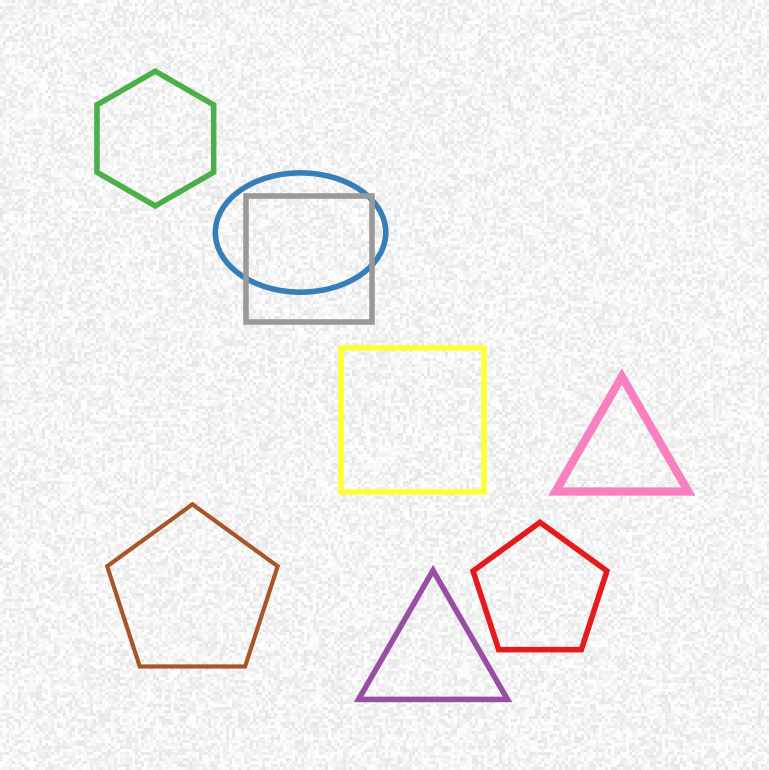[{"shape": "pentagon", "thickness": 2, "radius": 0.46, "center": [0.701, 0.23]}, {"shape": "oval", "thickness": 2, "radius": 0.55, "center": [0.39, 0.698]}, {"shape": "hexagon", "thickness": 2, "radius": 0.44, "center": [0.202, 0.82]}, {"shape": "triangle", "thickness": 2, "radius": 0.56, "center": [0.562, 0.148]}, {"shape": "square", "thickness": 2, "radius": 0.47, "center": [0.536, 0.454]}, {"shape": "pentagon", "thickness": 1.5, "radius": 0.58, "center": [0.25, 0.229]}, {"shape": "triangle", "thickness": 3, "radius": 0.5, "center": [0.808, 0.411]}, {"shape": "square", "thickness": 2, "radius": 0.41, "center": [0.402, 0.664]}]